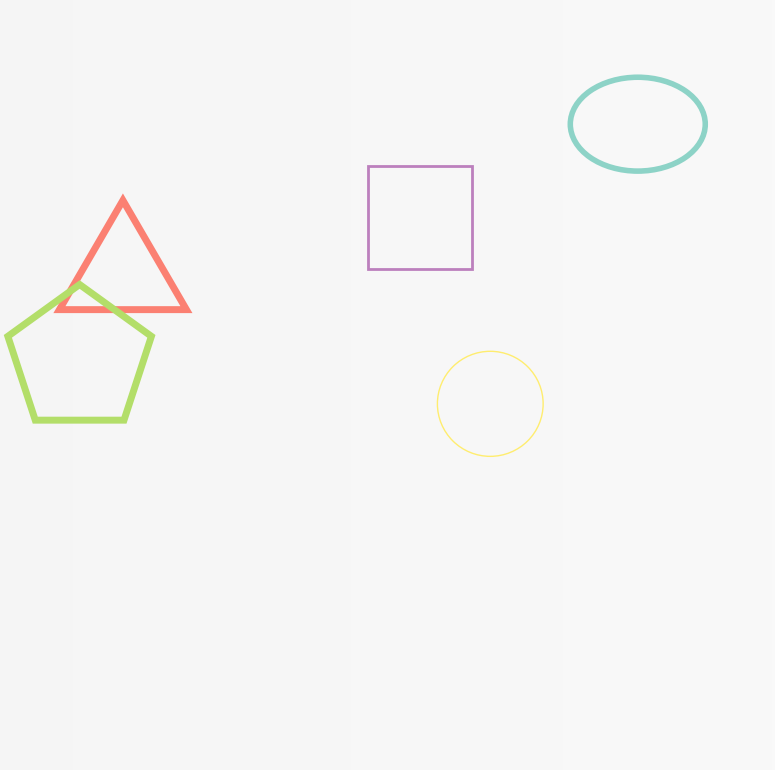[{"shape": "oval", "thickness": 2, "radius": 0.44, "center": [0.823, 0.839]}, {"shape": "triangle", "thickness": 2.5, "radius": 0.47, "center": [0.159, 0.645]}, {"shape": "pentagon", "thickness": 2.5, "radius": 0.49, "center": [0.103, 0.533]}, {"shape": "square", "thickness": 1, "radius": 0.33, "center": [0.542, 0.717]}, {"shape": "circle", "thickness": 0.5, "radius": 0.34, "center": [0.633, 0.476]}]